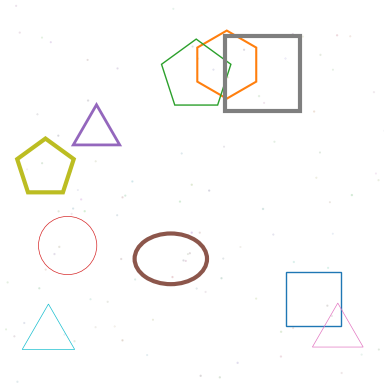[{"shape": "square", "thickness": 1, "radius": 0.35, "center": [0.814, 0.223]}, {"shape": "hexagon", "thickness": 1.5, "radius": 0.44, "center": [0.589, 0.832]}, {"shape": "pentagon", "thickness": 1, "radius": 0.47, "center": [0.51, 0.804]}, {"shape": "circle", "thickness": 0.5, "radius": 0.38, "center": [0.176, 0.362]}, {"shape": "triangle", "thickness": 2, "radius": 0.35, "center": [0.251, 0.658]}, {"shape": "oval", "thickness": 3, "radius": 0.47, "center": [0.444, 0.328]}, {"shape": "triangle", "thickness": 0.5, "radius": 0.38, "center": [0.877, 0.137]}, {"shape": "square", "thickness": 3, "radius": 0.49, "center": [0.681, 0.81]}, {"shape": "pentagon", "thickness": 3, "radius": 0.39, "center": [0.118, 0.563]}, {"shape": "triangle", "thickness": 0.5, "radius": 0.39, "center": [0.126, 0.132]}]